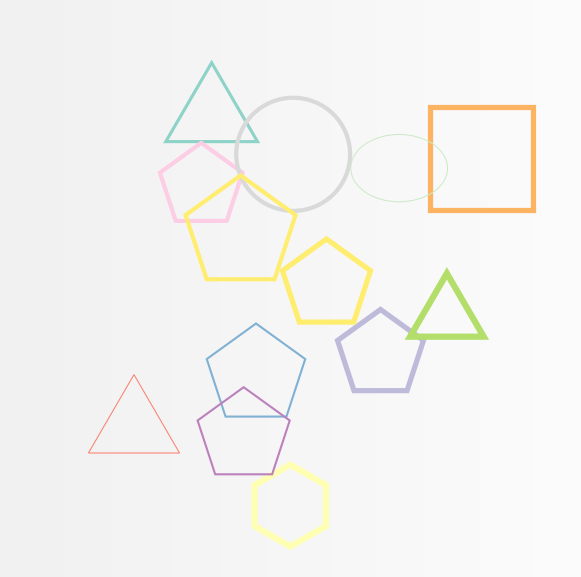[{"shape": "triangle", "thickness": 1.5, "radius": 0.46, "center": [0.364, 0.799]}, {"shape": "hexagon", "thickness": 3, "radius": 0.35, "center": [0.499, 0.124]}, {"shape": "pentagon", "thickness": 2.5, "radius": 0.39, "center": [0.655, 0.386]}, {"shape": "triangle", "thickness": 0.5, "radius": 0.45, "center": [0.231, 0.26]}, {"shape": "pentagon", "thickness": 1, "radius": 0.45, "center": [0.44, 0.35]}, {"shape": "square", "thickness": 2.5, "radius": 0.44, "center": [0.828, 0.725]}, {"shape": "triangle", "thickness": 3, "radius": 0.37, "center": [0.769, 0.453]}, {"shape": "pentagon", "thickness": 2, "radius": 0.37, "center": [0.346, 0.677]}, {"shape": "circle", "thickness": 2, "radius": 0.49, "center": [0.504, 0.732]}, {"shape": "pentagon", "thickness": 1, "radius": 0.42, "center": [0.419, 0.245]}, {"shape": "oval", "thickness": 0.5, "radius": 0.42, "center": [0.687, 0.708]}, {"shape": "pentagon", "thickness": 2, "radius": 0.5, "center": [0.414, 0.596]}, {"shape": "pentagon", "thickness": 2.5, "radius": 0.4, "center": [0.562, 0.506]}]